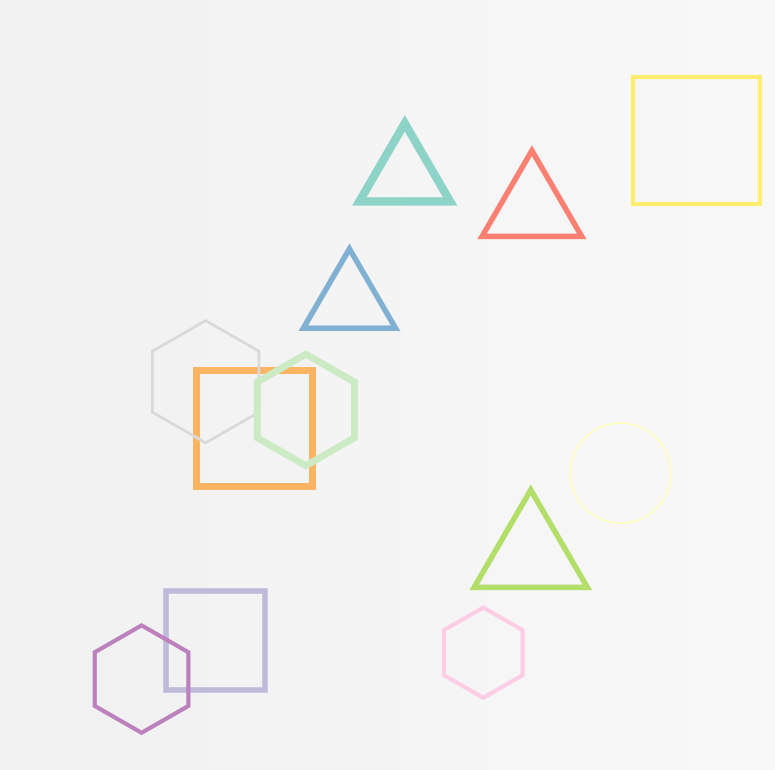[{"shape": "triangle", "thickness": 3, "radius": 0.34, "center": [0.522, 0.772]}, {"shape": "circle", "thickness": 0.5, "radius": 0.32, "center": [0.801, 0.386]}, {"shape": "square", "thickness": 2, "radius": 0.32, "center": [0.278, 0.168]}, {"shape": "triangle", "thickness": 2, "radius": 0.37, "center": [0.686, 0.73]}, {"shape": "triangle", "thickness": 2, "radius": 0.34, "center": [0.451, 0.608]}, {"shape": "square", "thickness": 2.5, "radius": 0.37, "center": [0.328, 0.444]}, {"shape": "triangle", "thickness": 2, "radius": 0.42, "center": [0.685, 0.279]}, {"shape": "hexagon", "thickness": 1.5, "radius": 0.29, "center": [0.624, 0.152]}, {"shape": "hexagon", "thickness": 1, "radius": 0.4, "center": [0.265, 0.504]}, {"shape": "hexagon", "thickness": 1.5, "radius": 0.35, "center": [0.183, 0.118]}, {"shape": "hexagon", "thickness": 2.5, "radius": 0.36, "center": [0.395, 0.468]}, {"shape": "square", "thickness": 1.5, "radius": 0.41, "center": [0.899, 0.817]}]